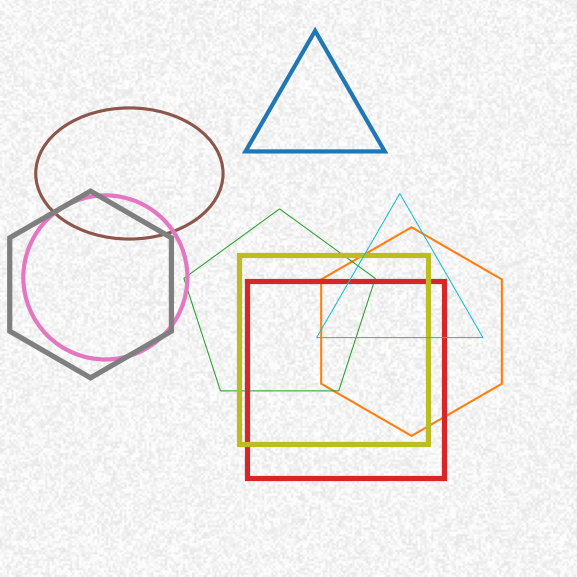[{"shape": "triangle", "thickness": 2, "radius": 0.7, "center": [0.546, 0.807]}, {"shape": "hexagon", "thickness": 1, "radius": 0.9, "center": [0.713, 0.425]}, {"shape": "pentagon", "thickness": 0.5, "radius": 0.87, "center": [0.484, 0.463]}, {"shape": "square", "thickness": 2.5, "radius": 0.85, "center": [0.598, 0.342]}, {"shape": "oval", "thickness": 1.5, "radius": 0.81, "center": [0.224, 0.699]}, {"shape": "circle", "thickness": 2, "radius": 0.71, "center": [0.182, 0.519]}, {"shape": "hexagon", "thickness": 2.5, "radius": 0.81, "center": [0.157, 0.507]}, {"shape": "square", "thickness": 2.5, "radius": 0.82, "center": [0.577, 0.394]}, {"shape": "triangle", "thickness": 0.5, "radius": 0.83, "center": [0.692, 0.498]}]